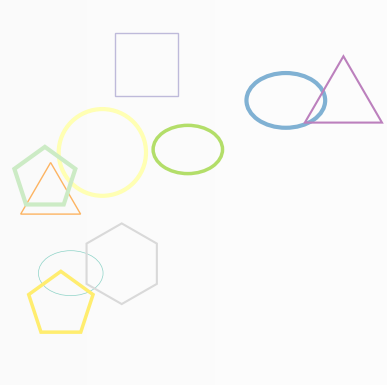[{"shape": "oval", "thickness": 0.5, "radius": 0.42, "center": [0.183, 0.29]}, {"shape": "circle", "thickness": 3, "radius": 0.56, "center": [0.264, 0.604]}, {"shape": "square", "thickness": 1, "radius": 0.4, "center": [0.379, 0.833]}, {"shape": "oval", "thickness": 3, "radius": 0.51, "center": [0.738, 0.739]}, {"shape": "triangle", "thickness": 1, "radius": 0.45, "center": [0.131, 0.489]}, {"shape": "oval", "thickness": 2.5, "radius": 0.45, "center": [0.485, 0.612]}, {"shape": "hexagon", "thickness": 1.5, "radius": 0.52, "center": [0.314, 0.315]}, {"shape": "triangle", "thickness": 1.5, "radius": 0.57, "center": [0.886, 0.739]}, {"shape": "pentagon", "thickness": 3, "radius": 0.41, "center": [0.116, 0.536]}, {"shape": "pentagon", "thickness": 2.5, "radius": 0.44, "center": [0.157, 0.208]}]